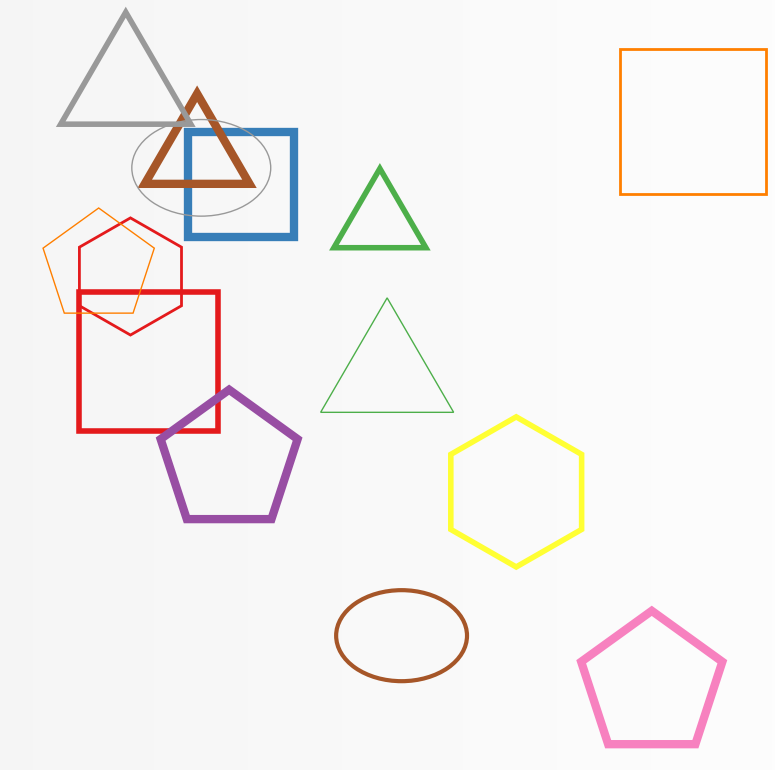[{"shape": "hexagon", "thickness": 1, "radius": 0.38, "center": [0.168, 0.641]}, {"shape": "square", "thickness": 2, "radius": 0.45, "center": [0.192, 0.531]}, {"shape": "square", "thickness": 3, "radius": 0.34, "center": [0.311, 0.76]}, {"shape": "triangle", "thickness": 0.5, "radius": 0.5, "center": [0.5, 0.514]}, {"shape": "triangle", "thickness": 2, "radius": 0.34, "center": [0.49, 0.713]}, {"shape": "pentagon", "thickness": 3, "radius": 0.46, "center": [0.296, 0.401]}, {"shape": "pentagon", "thickness": 0.5, "radius": 0.38, "center": [0.127, 0.654]}, {"shape": "square", "thickness": 1, "radius": 0.47, "center": [0.895, 0.842]}, {"shape": "hexagon", "thickness": 2, "radius": 0.49, "center": [0.666, 0.361]}, {"shape": "triangle", "thickness": 3, "radius": 0.39, "center": [0.254, 0.8]}, {"shape": "oval", "thickness": 1.5, "radius": 0.42, "center": [0.518, 0.174]}, {"shape": "pentagon", "thickness": 3, "radius": 0.48, "center": [0.841, 0.111]}, {"shape": "triangle", "thickness": 2, "radius": 0.48, "center": [0.162, 0.887]}, {"shape": "oval", "thickness": 0.5, "radius": 0.45, "center": [0.26, 0.782]}]